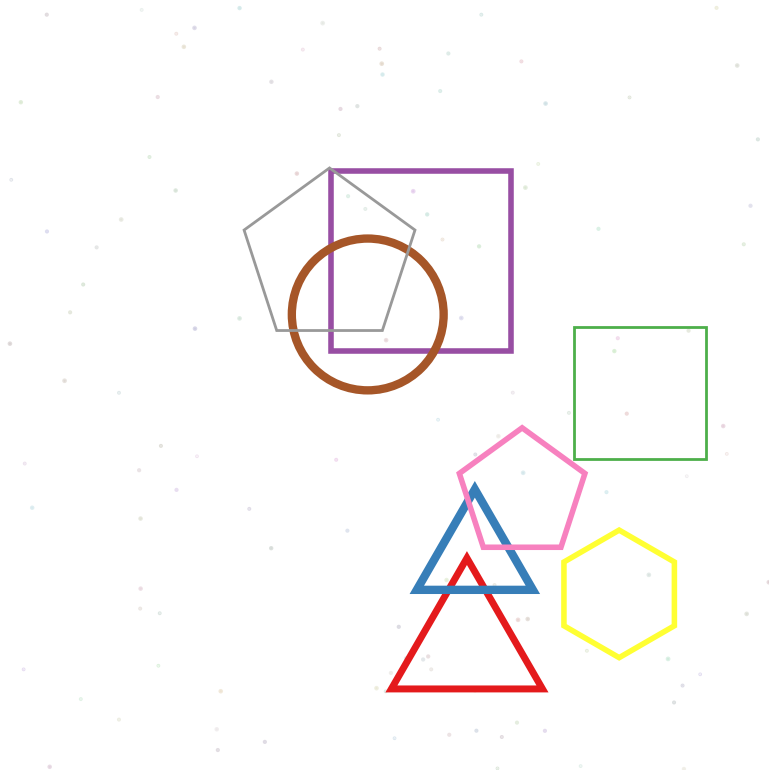[{"shape": "triangle", "thickness": 2.5, "radius": 0.57, "center": [0.606, 0.162]}, {"shape": "triangle", "thickness": 3, "radius": 0.44, "center": [0.617, 0.277]}, {"shape": "square", "thickness": 1, "radius": 0.43, "center": [0.832, 0.489]}, {"shape": "square", "thickness": 2, "radius": 0.58, "center": [0.547, 0.661]}, {"shape": "hexagon", "thickness": 2, "radius": 0.41, "center": [0.804, 0.229]}, {"shape": "circle", "thickness": 3, "radius": 0.49, "center": [0.478, 0.592]}, {"shape": "pentagon", "thickness": 2, "radius": 0.43, "center": [0.678, 0.359]}, {"shape": "pentagon", "thickness": 1, "radius": 0.58, "center": [0.428, 0.665]}]